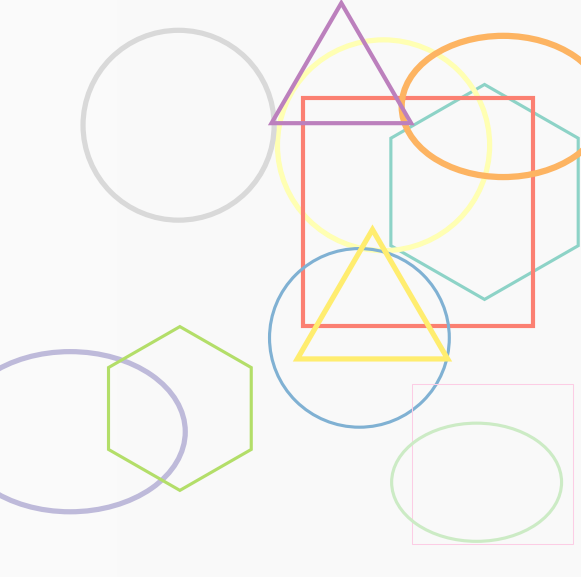[{"shape": "hexagon", "thickness": 1.5, "radius": 0.93, "center": [0.834, 0.667]}, {"shape": "circle", "thickness": 2.5, "radius": 0.91, "center": [0.66, 0.748]}, {"shape": "oval", "thickness": 2.5, "radius": 0.99, "center": [0.121, 0.252]}, {"shape": "square", "thickness": 2, "radius": 0.99, "center": [0.719, 0.632]}, {"shape": "circle", "thickness": 1.5, "radius": 0.77, "center": [0.618, 0.414]}, {"shape": "oval", "thickness": 3, "radius": 0.87, "center": [0.866, 0.815]}, {"shape": "hexagon", "thickness": 1.5, "radius": 0.71, "center": [0.309, 0.292]}, {"shape": "square", "thickness": 0.5, "radius": 0.69, "center": [0.848, 0.196]}, {"shape": "circle", "thickness": 2.5, "radius": 0.82, "center": [0.307, 0.782]}, {"shape": "triangle", "thickness": 2, "radius": 0.69, "center": [0.587, 0.855]}, {"shape": "oval", "thickness": 1.5, "radius": 0.73, "center": [0.82, 0.164]}, {"shape": "triangle", "thickness": 2.5, "radius": 0.75, "center": [0.641, 0.452]}]